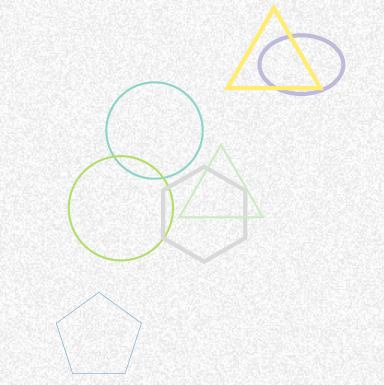[{"shape": "circle", "thickness": 1.5, "radius": 0.63, "center": [0.401, 0.661]}, {"shape": "oval", "thickness": 3, "radius": 0.54, "center": [0.783, 0.832]}, {"shape": "pentagon", "thickness": 0.5, "radius": 0.58, "center": [0.257, 0.124]}, {"shape": "circle", "thickness": 1.5, "radius": 0.68, "center": [0.314, 0.459]}, {"shape": "hexagon", "thickness": 3, "radius": 0.62, "center": [0.53, 0.444]}, {"shape": "triangle", "thickness": 1.5, "radius": 0.63, "center": [0.574, 0.498]}, {"shape": "triangle", "thickness": 3, "radius": 0.69, "center": [0.712, 0.841]}]